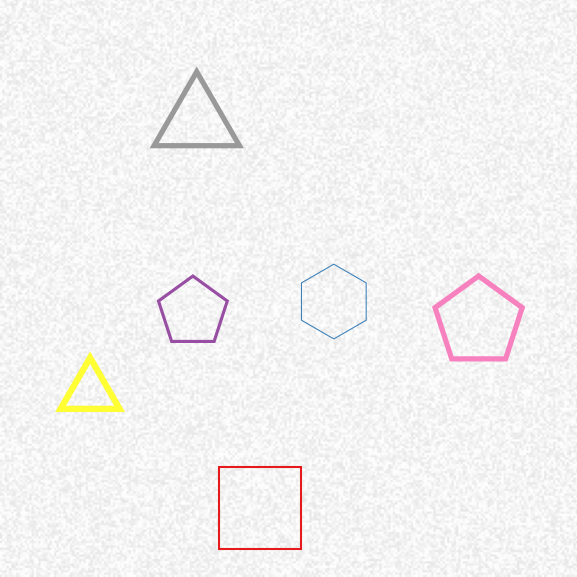[{"shape": "square", "thickness": 1, "radius": 0.36, "center": [0.451, 0.119]}, {"shape": "hexagon", "thickness": 0.5, "radius": 0.32, "center": [0.578, 0.477]}, {"shape": "pentagon", "thickness": 1.5, "radius": 0.31, "center": [0.334, 0.459]}, {"shape": "triangle", "thickness": 3, "radius": 0.3, "center": [0.156, 0.321]}, {"shape": "pentagon", "thickness": 2.5, "radius": 0.4, "center": [0.829, 0.442]}, {"shape": "triangle", "thickness": 2.5, "radius": 0.43, "center": [0.341, 0.79]}]